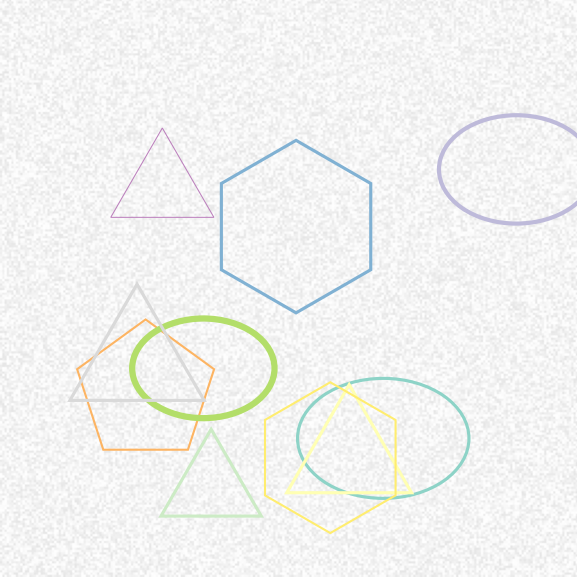[{"shape": "oval", "thickness": 1.5, "radius": 0.74, "center": [0.664, 0.24]}, {"shape": "triangle", "thickness": 1.5, "radius": 0.62, "center": [0.605, 0.208]}, {"shape": "oval", "thickness": 2, "radius": 0.67, "center": [0.894, 0.706]}, {"shape": "hexagon", "thickness": 1.5, "radius": 0.75, "center": [0.513, 0.607]}, {"shape": "pentagon", "thickness": 1, "radius": 0.62, "center": [0.252, 0.321]}, {"shape": "oval", "thickness": 3, "radius": 0.62, "center": [0.352, 0.361]}, {"shape": "triangle", "thickness": 1.5, "radius": 0.67, "center": [0.237, 0.373]}, {"shape": "triangle", "thickness": 0.5, "radius": 0.52, "center": [0.281, 0.674]}, {"shape": "triangle", "thickness": 1.5, "radius": 0.5, "center": [0.366, 0.156]}, {"shape": "hexagon", "thickness": 1, "radius": 0.65, "center": [0.572, 0.207]}]